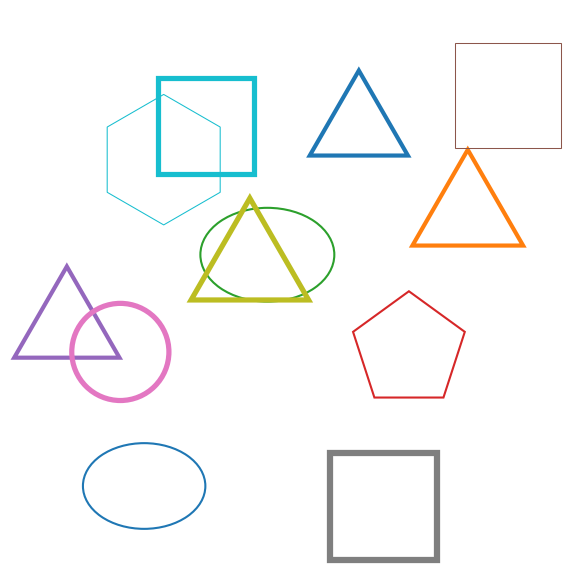[{"shape": "triangle", "thickness": 2, "radius": 0.49, "center": [0.621, 0.779]}, {"shape": "oval", "thickness": 1, "radius": 0.53, "center": [0.25, 0.158]}, {"shape": "triangle", "thickness": 2, "radius": 0.55, "center": [0.81, 0.629]}, {"shape": "oval", "thickness": 1, "radius": 0.58, "center": [0.463, 0.558]}, {"shape": "pentagon", "thickness": 1, "radius": 0.51, "center": [0.708, 0.393]}, {"shape": "triangle", "thickness": 2, "radius": 0.53, "center": [0.116, 0.432]}, {"shape": "square", "thickness": 0.5, "radius": 0.46, "center": [0.88, 0.834]}, {"shape": "circle", "thickness": 2.5, "radius": 0.42, "center": [0.208, 0.39]}, {"shape": "square", "thickness": 3, "radius": 0.46, "center": [0.664, 0.122]}, {"shape": "triangle", "thickness": 2.5, "radius": 0.59, "center": [0.433, 0.538]}, {"shape": "hexagon", "thickness": 0.5, "radius": 0.56, "center": [0.283, 0.723]}, {"shape": "square", "thickness": 2.5, "radius": 0.42, "center": [0.357, 0.781]}]